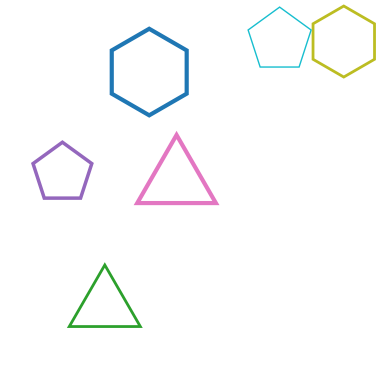[{"shape": "hexagon", "thickness": 3, "radius": 0.56, "center": [0.388, 0.813]}, {"shape": "triangle", "thickness": 2, "radius": 0.53, "center": [0.272, 0.205]}, {"shape": "pentagon", "thickness": 2.5, "radius": 0.4, "center": [0.162, 0.55]}, {"shape": "triangle", "thickness": 3, "radius": 0.59, "center": [0.459, 0.532]}, {"shape": "hexagon", "thickness": 2, "radius": 0.46, "center": [0.893, 0.892]}, {"shape": "pentagon", "thickness": 1, "radius": 0.43, "center": [0.726, 0.895]}]